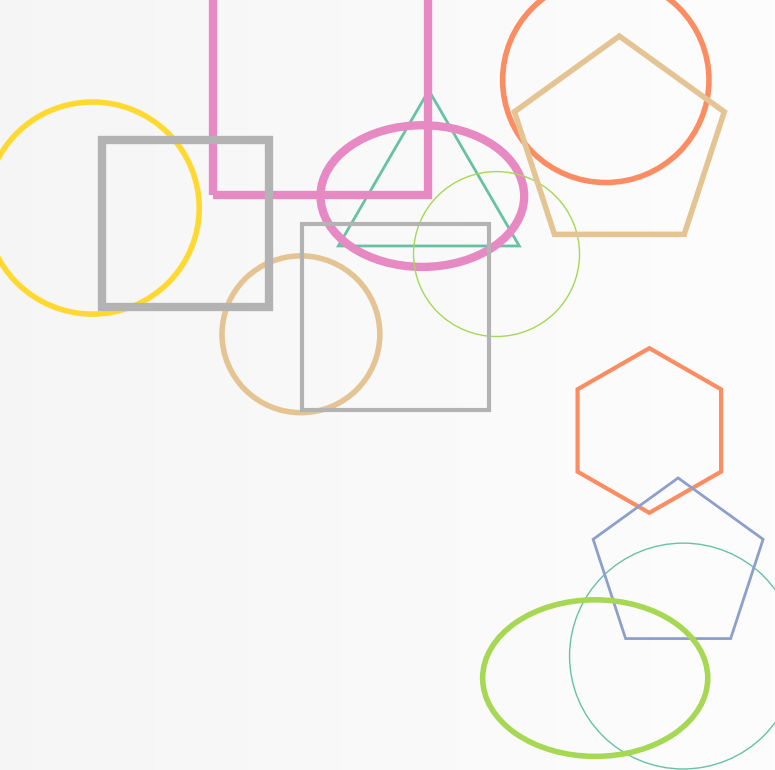[{"shape": "circle", "thickness": 0.5, "radius": 0.73, "center": [0.882, 0.148]}, {"shape": "triangle", "thickness": 1, "radius": 0.67, "center": [0.553, 0.748]}, {"shape": "circle", "thickness": 2, "radius": 0.67, "center": [0.782, 0.896]}, {"shape": "hexagon", "thickness": 1.5, "radius": 0.53, "center": [0.838, 0.441]}, {"shape": "pentagon", "thickness": 1, "radius": 0.58, "center": [0.875, 0.264]}, {"shape": "square", "thickness": 3, "radius": 0.69, "center": [0.414, 0.884]}, {"shape": "oval", "thickness": 3, "radius": 0.66, "center": [0.545, 0.745]}, {"shape": "circle", "thickness": 0.5, "radius": 0.54, "center": [0.641, 0.67]}, {"shape": "oval", "thickness": 2, "radius": 0.73, "center": [0.768, 0.119]}, {"shape": "circle", "thickness": 2, "radius": 0.69, "center": [0.119, 0.73]}, {"shape": "circle", "thickness": 2, "radius": 0.51, "center": [0.388, 0.566]}, {"shape": "pentagon", "thickness": 2, "radius": 0.71, "center": [0.799, 0.811]}, {"shape": "square", "thickness": 1.5, "radius": 0.6, "center": [0.51, 0.588]}, {"shape": "square", "thickness": 3, "radius": 0.54, "center": [0.24, 0.71]}]